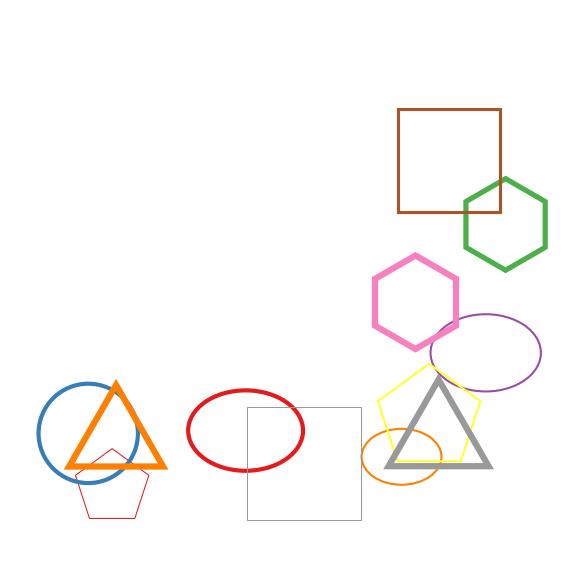[{"shape": "oval", "thickness": 2, "radius": 0.5, "center": [0.425, 0.254]}, {"shape": "pentagon", "thickness": 0.5, "radius": 0.33, "center": [0.194, 0.155]}, {"shape": "circle", "thickness": 2, "radius": 0.43, "center": [0.153, 0.249]}, {"shape": "hexagon", "thickness": 2.5, "radius": 0.4, "center": [0.875, 0.61]}, {"shape": "oval", "thickness": 1, "radius": 0.48, "center": [0.841, 0.388]}, {"shape": "triangle", "thickness": 3, "radius": 0.47, "center": [0.201, 0.238]}, {"shape": "oval", "thickness": 1, "radius": 0.35, "center": [0.695, 0.208]}, {"shape": "pentagon", "thickness": 1, "radius": 0.47, "center": [0.743, 0.276]}, {"shape": "square", "thickness": 1.5, "radius": 0.44, "center": [0.778, 0.721]}, {"shape": "hexagon", "thickness": 3, "radius": 0.4, "center": [0.719, 0.476]}, {"shape": "square", "thickness": 0.5, "radius": 0.49, "center": [0.526, 0.197]}, {"shape": "triangle", "thickness": 3, "radius": 0.5, "center": [0.759, 0.242]}]